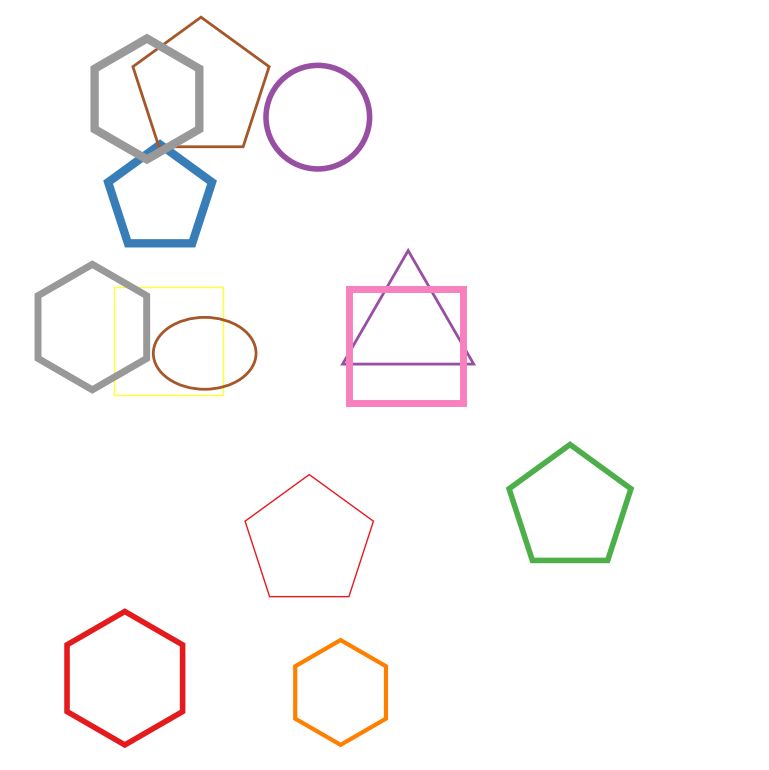[{"shape": "pentagon", "thickness": 0.5, "radius": 0.44, "center": [0.402, 0.296]}, {"shape": "hexagon", "thickness": 2, "radius": 0.43, "center": [0.162, 0.119]}, {"shape": "pentagon", "thickness": 3, "radius": 0.35, "center": [0.208, 0.741]}, {"shape": "pentagon", "thickness": 2, "radius": 0.42, "center": [0.74, 0.339]}, {"shape": "circle", "thickness": 2, "radius": 0.34, "center": [0.413, 0.848]}, {"shape": "triangle", "thickness": 1, "radius": 0.49, "center": [0.53, 0.576]}, {"shape": "hexagon", "thickness": 1.5, "radius": 0.34, "center": [0.442, 0.101]}, {"shape": "square", "thickness": 0.5, "radius": 0.35, "center": [0.219, 0.557]}, {"shape": "pentagon", "thickness": 1, "radius": 0.47, "center": [0.261, 0.885]}, {"shape": "oval", "thickness": 1, "radius": 0.33, "center": [0.266, 0.541]}, {"shape": "square", "thickness": 2.5, "radius": 0.37, "center": [0.527, 0.551]}, {"shape": "hexagon", "thickness": 3, "radius": 0.39, "center": [0.191, 0.871]}, {"shape": "hexagon", "thickness": 2.5, "radius": 0.41, "center": [0.12, 0.575]}]